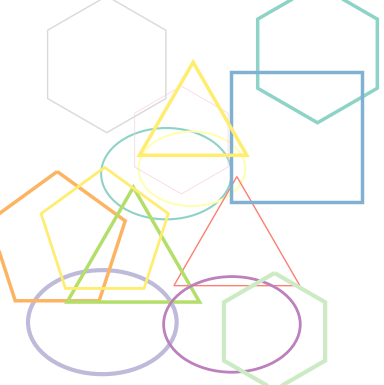[{"shape": "hexagon", "thickness": 2.5, "radius": 0.9, "center": [0.825, 0.861]}, {"shape": "oval", "thickness": 1.5, "radius": 0.85, "center": [0.432, 0.549]}, {"shape": "oval", "thickness": 1.5, "radius": 0.69, "center": [0.498, 0.561]}, {"shape": "oval", "thickness": 3, "radius": 0.97, "center": [0.266, 0.163]}, {"shape": "triangle", "thickness": 1, "radius": 0.94, "center": [0.615, 0.352]}, {"shape": "square", "thickness": 2.5, "radius": 0.85, "center": [0.77, 0.645]}, {"shape": "pentagon", "thickness": 2.5, "radius": 0.93, "center": [0.149, 0.369]}, {"shape": "triangle", "thickness": 2.5, "radius": 0.99, "center": [0.346, 0.315]}, {"shape": "hexagon", "thickness": 0.5, "radius": 0.7, "center": [0.471, 0.636]}, {"shape": "hexagon", "thickness": 1, "radius": 0.89, "center": [0.277, 0.833]}, {"shape": "oval", "thickness": 2, "radius": 0.89, "center": [0.602, 0.157]}, {"shape": "hexagon", "thickness": 3, "radius": 0.76, "center": [0.713, 0.139]}, {"shape": "triangle", "thickness": 2.5, "radius": 0.81, "center": [0.502, 0.677]}, {"shape": "pentagon", "thickness": 2, "radius": 0.87, "center": [0.272, 0.391]}]